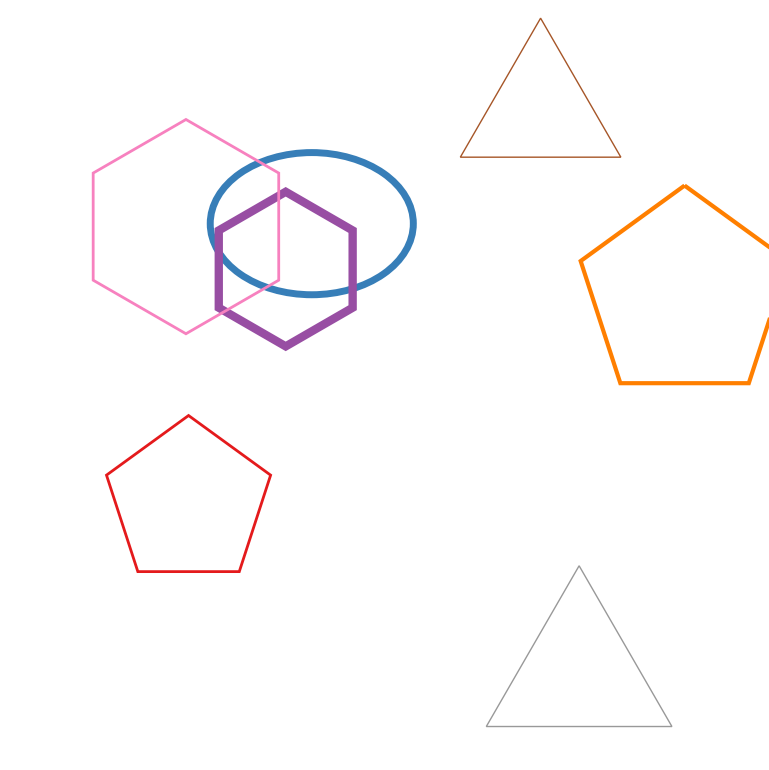[{"shape": "pentagon", "thickness": 1, "radius": 0.56, "center": [0.245, 0.348]}, {"shape": "oval", "thickness": 2.5, "radius": 0.66, "center": [0.405, 0.71]}, {"shape": "hexagon", "thickness": 3, "radius": 0.5, "center": [0.371, 0.651]}, {"shape": "pentagon", "thickness": 1.5, "radius": 0.71, "center": [0.889, 0.617]}, {"shape": "triangle", "thickness": 0.5, "radius": 0.6, "center": [0.702, 0.856]}, {"shape": "hexagon", "thickness": 1, "radius": 0.7, "center": [0.241, 0.706]}, {"shape": "triangle", "thickness": 0.5, "radius": 0.7, "center": [0.752, 0.126]}]